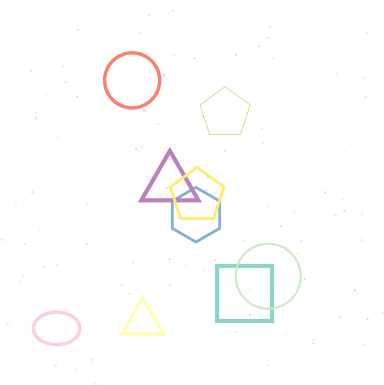[{"shape": "square", "thickness": 3, "radius": 0.36, "center": [0.636, 0.238]}, {"shape": "triangle", "thickness": 2.5, "radius": 0.31, "center": [0.37, 0.164]}, {"shape": "circle", "thickness": 2.5, "radius": 0.36, "center": [0.343, 0.791]}, {"shape": "hexagon", "thickness": 2, "radius": 0.35, "center": [0.509, 0.442]}, {"shape": "pentagon", "thickness": 0.5, "radius": 0.34, "center": [0.585, 0.706]}, {"shape": "oval", "thickness": 2.5, "radius": 0.3, "center": [0.147, 0.147]}, {"shape": "triangle", "thickness": 3, "radius": 0.43, "center": [0.441, 0.523]}, {"shape": "circle", "thickness": 1.5, "radius": 0.42, "center": [0.697, 0.282]}, {"shape": "pentagon", "thickness": 2, "radius": 0.37, "center": [0.512, 0.492]}]